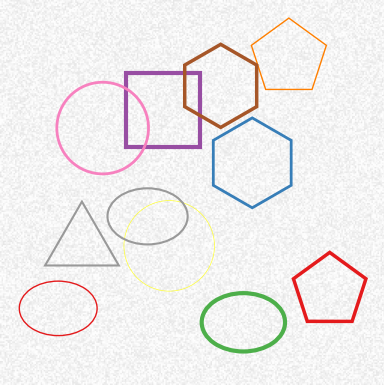[{"shape": "pentagon", "thickness": 2.5, "radius": 0.49, "center": [0.856, 0.245]}, {"shape": "oval", "thickness": 1, "radius": 0.51, "center": [0.151, 0.199]}, {"shape": "hexagon", "thickness": 2, "radius": 0.58, "center": [0.655, 0.577]}, {"shape": "oval", "thickness": 3, "radius": 0.54, "center": [0.632, 0.163]}, {"shape": "square", "thickness": 3, "radius": 0.48, "center": [0.423, 0.715]}, {"shape": "pentagon", "thickness": 1, "radius": 0.51, "center": [0.75, 0.851]}, {"shape": "circle", "thickness": 0.5, "radius": 0.59, "center": [0.44, 0.361]}, {"shape": "hexagon", "thickness": 2.5, "radius": 0.54, "center": [0.573, 0.777]}, {"shape": "circle", "thickness": 2, "radius": 0.6, "center": [0.267, 0.667]}, {"shape": "triangle", "thickness": 1.5, "radius": 0.55, "center": [0.213, 0.366]}, {"shape": "oval", "thickness": 1.5, "radius": 0.52, "center": [0.383, 0.438]}]